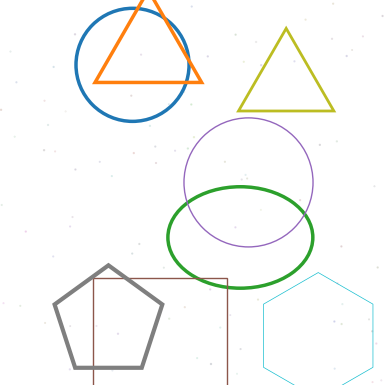[{"shape": "circle", "thickness": 2.5, "radius": 0.73, "center": [0.344, 0.832]}, {"shape": "triangle", "thickness": 2.5, "radius": 0.8, "center": [0.385, 0.866]}, {"shape": "oval", "thickness": 2.5, "radius": 0.94, "center": [0.624, 0.383]}, {"shape": "circle", "thickness": 1, "radius": 0.84, "center": [0.645, 0.526]}, {"shape": "square", "thickness": 1, "radius": 0.87, "center": [0.415, 0.103]}, {"shape": "pentagon", "thickness": 3, "radius": 0.74, "center": [0.282, 0.164]}, {"shape": "triangle", "thickness": 2, "radius": 0.71, "center": [0.743, 0.783]}, {"shape": "hexagon", "thickness": 0.5, "radius": 0.82, "center": [0.827, 0.128]}]